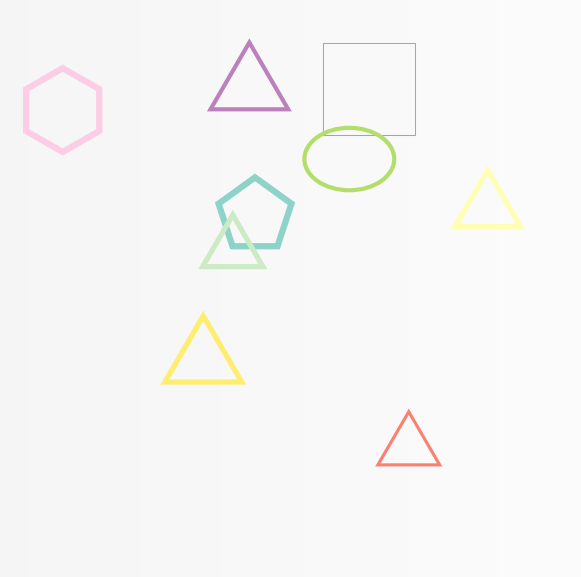[{"shape": "pentagon", "thickness": 3, "radius": 0.33, "center": [0.439, 0.626]}, {"shape": "triangle", "thickness": 2.5, "radius": 0.32, "center": [0.839, 0.639]}, {"shape": "triangle", "thickness": 1.5, "radius": 0.31, "center": [0.703, 0.225]}, {"shape": "square", "thickness": 0.5, "radius": 0.4, "center": [0.635, 0.845]}, {"shape": "oval", "thickness": 2, "radius": 0.39, "center": [0.601, 0.724]}, {"shape": "hexagon", "thickness": 3, "radius": 0.36, "center": [0.108, 0.808]}, {"shape": "triangle", "thickness": 2, "radius": 0.39, "center": [0.429, 0.848]}, {"shape": "triangle", "thickness": 2.5, "radius": 0.3, "center": [0.4, 0.567]}, {"shape": "triangle", "thickness": 2.5, "radius": 0.38, "center": [0.35, 0.376]}]